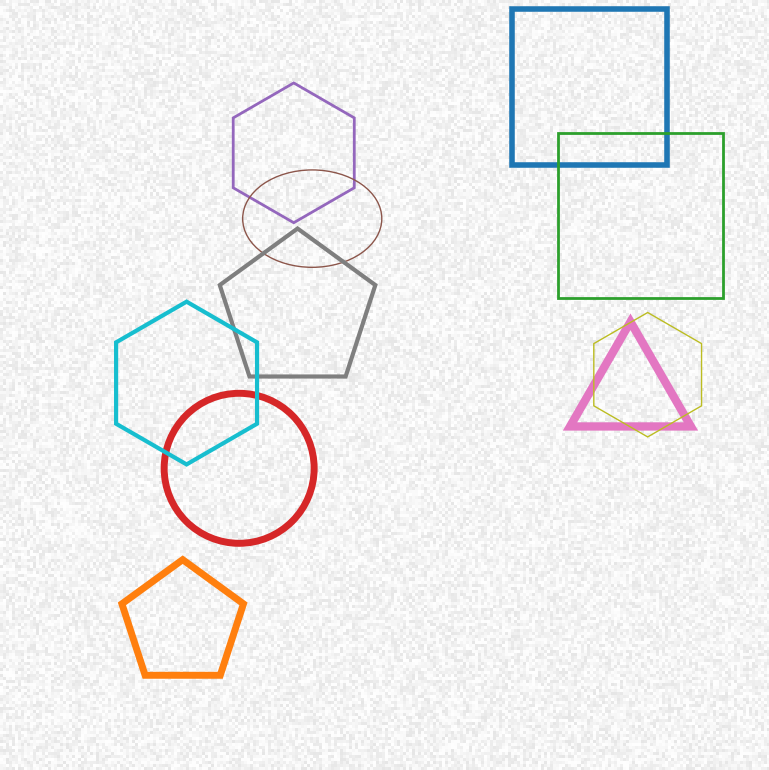[{"shape": "square", "thickness": 2, "radius": 0.51, "center": [0.765, 0.887]}, {"shape": "pentagon", "thickness": 2.5, "radius": 0.41, "center": [0.237, 0.19]}, {"shape": "square", "thickness": 1, "radius": 0.54, "center": [0.831, 0.72]}, {"shape": "circle", "thickness": 2.5, "radius": 0.49, "center": [0.311, 0.392]}, {"shape": "hexagon", "thickness": 1, "radius": 0.45, "center": [0.381, 0.802]}, {"shape": "oval", "thickness": 0.5, "radius": 0.45, "center": [0.405, 0.716]}, {"shape": "triangle", "thickness": 3, "radius": 0.45, "center": [0.819, 0.491]}, {"shape": "pentagon", "thickness": 1.5, "radius": 0.53, "center": [0.386, 0.597]}, {"shape": "hexagon", "thickness": 0.5, "radius": 0.4, "center": [0.841, 0.513]}, {"shape": "hexagon", "thickness": 1.5, "radius": 0.53, "center": [0.242, 0.503]}]